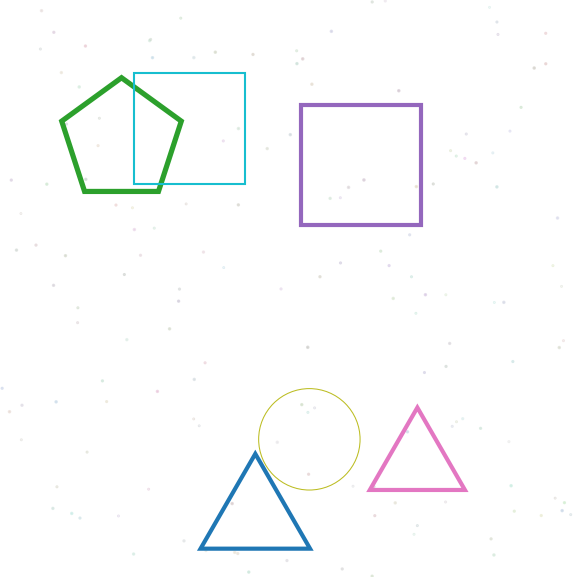[{"shape": "triangle", "thickness": 2, "radius": 0.55, "center": [0.442, 0.104]}, {"shape": "pentagon", "thickness": 2.5, "radius": 0.54, "center": [0.21, 0.756]}, {"shape": "square", "thickness": 2, "radius": 0.52, "center": [0.625, 0.714]}, {"shape": "triangle", "thickness": 2, "radius": 0.48, "center": [0.723, 0.198]}, {"shape": "circle", "thickness": 0.5, "radius": 0.44, "center": [0.536, 0.238]}, {"shape": "square", "thickness": 1, "radius": 0.48, "center": [0.328, 0.777]}]